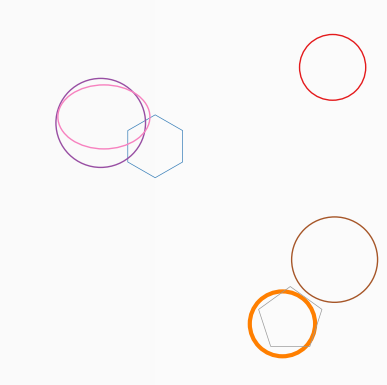[{"shape": "circle", "thickness": 1, "radius": 0.43, "center": [0.858, 0.825]}, {"shape": "hexagon", "thickness": 0.5, "radius": 0.41, "center": [0.4, 0.62]}, {"shape": "circle", "thickness": 1, "radius": 0.58, "center": [0.26, 0.681]}, {"shape": "circle", "thickness": 3, "radius": 0.42, "center": [0.729, 0.159]}, {"shape": "circle", "thickness": 1, "radius": 0.55, "center": [0.863, 0.326]}, {"shape": "oval", "thickness": 1, "radius": 0.59, "center": [0.268, 0.696]}, {"shape": "pentagon", "thickness": 0.5, "radius": 0.43, "center": [0.749, 0.17]}]